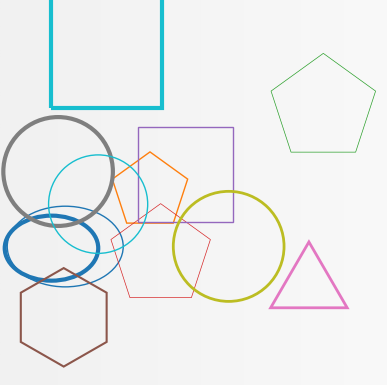[{"shape": "oval", "thickness": 1, "radius": 0.75, "center": [0.168, 0.36]}, {"shape": "oval", "thickness": 3, "radius": 0.6, "center": [0.133, 0.355]}, {"shape": "pentagon", "thickness": 1, "radius": 0.51, "center": [0.387, 0.503]}, {"shape": "pentagon", "thickness": 0.5, "radius": 0.71, "center": [0.834, 0.72]}, {"shape": "pentagon", "thickness": 0.5, "radius": 0.67, "center": [0.415, 0.336]}, {"shape": "square", "thickness": 1, "radius": 0.62, "center": [0.478, 0.547]}, {"shape": "hexagon", "thickness": 1.5, "radius": 0.64, "center": [0.164, 0.176]}, {"shape": "triangle", "thickness": 2, "radius": 0.57, "center": [0.797, 0.258]}, {"shape": "circle", "thickness": 3, "radius": 0.71, "center": [0.15, 0.555]}, {"shape": "circle", "thickness": 2, "radius": 0.71, "center": [0.59, 0.36]}, {"shape": "square", "thickness": 3, "radius": 0.72, "center": [0.274, 0.862]}, {"shape": "circle", "thickness": 1, "radius": 0.64, "center": [0.253, 0.47]}]